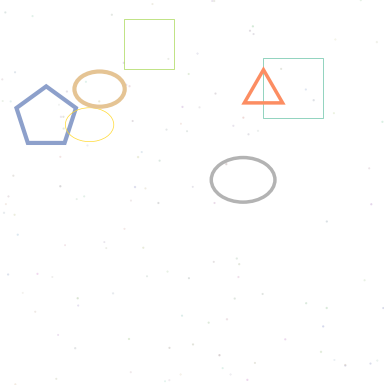[{"shape": "square", "thickness": 0.5, "radius": 0.39, "center": [0.76, 0.773]}, {"shape": "triangle", "thickness": 2.5, "radius": 0.29, "center": [0.684, 0.761]}, {"shape": "pentagon", "thickness": 3, "radius": 0.41, "center": [0.12, 0.694]}, {"shape": "square", "thickness": 0.5, "radius": 0.32, "center": [0.386, 0.886]}, {"shape": "oval", "thickness": 0.5, "radius": 0.31, "center": [0.233, 0.676]}, {"shape": "oval", "thickness": 3, "radius": 0.33, "center": [0.259, 0.769]}, {"shape": "oval", "thickness": 2.5, "radius": 0.41, "center": [0.631, 0.533]}]